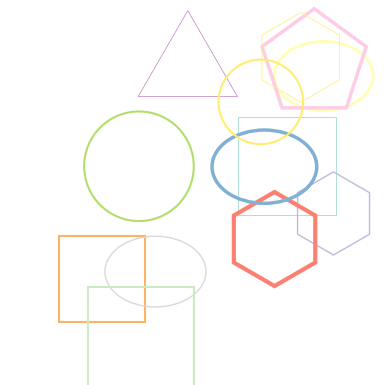[{"shape": "square", "thickness": 0.5, "radius": 0.63, "center": [0.746, 0.568]}, {"shape": "oval", "thickness": 2, "radius": 0.64, "center": [0.841, 0.803]}, {"shape": "hexagon", "thickness": 1, "radius": 0.54, "center": [0.866, 0.446]}, {"shape": "hexagon", "thickness": 3, "radius": 0.61, "center": [0.713, 0.379]}, {"shape": "oval", "thickness": 2.5, "radius": 0.68, "center": [0.687, 0.567]}, {"shape": "square", "thickness": 1.5, "radius": 0.56, "center": [0.264, 0.275]}, {"shape": "circle", "thickness": 1.5, "radius": 0.71, "center": [0.361, 0.568]}, {"shape": "pentagon", "thickness": 2.5, "radius": 0.71, "center": [0.816, 0.835]}, {"shape": "oval", "thickness": 1, "radius": 0.66, "center": [0.404, 0.295]}, {"shape": "triangle", "thickness": 0.5, "radius": 0.74, "center": [0.488, 0.824]}, {"shape": "square", "thickness": 1.5, "radius": 0.69, "center": [0.365, 0.117]}, {"shape": "circle", "thickness": 1.5, "radius": 0.55, "center": [0.677, 0.735]}, {"shape": "hexagon", "thickness": 0.5, "radius": 0.58, "center": [0.781, 0.851]}]